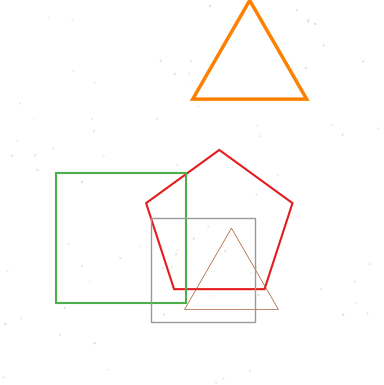[{"shape": "pentagon", "thickness": 1.5, "radius": 1.0, "center": [0.57, 0.411]}, {"shape": "square", "thickness": 1.5, "radius": 0.84, "center": [0.315, 0.381]}, {"shape": "triangle", "thickness": 2.5, "radius": 0.85, "center": [0.649, 0.828]}, {"shape": "triangle", "thickness": 0.5, "radius": 0.7, "center": [0.601, 0.267]}, {"shape": "square", "thickness": 1, "radius": 0.68, "center": [0.528, 0.3]}]